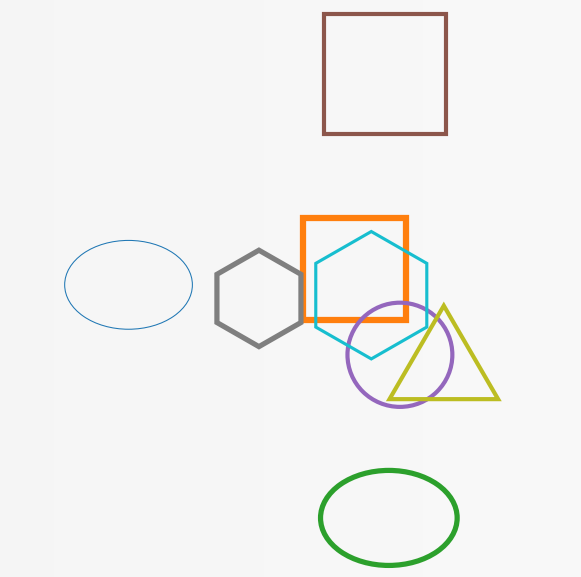[{"shape": "oval", "thickness": 0.5, "radius": 0.55, "center": [0.221, 0.506]}, {"shape": "square", "thickness": 3, "radius": 0.45, "center": [0.61, 0.533]}, {"shape": "oval", "thickness": 2.5, "radius": 0.59, "center": [0.669, 0.102]}, {"shape": "circle", "thickness": 2, "radius": 0.45, "center": [0.688, 0.385]}, {"shape": "square", "thickness": 2, "radius": 0.52, "center": [0.662, 0.871]}, {"shape": "hexagon", "thickness": 2.5, "radius": 0.42, "center": [0.445, 0.482]}, {"shape": "triangle", "thickness": 2, "radius": 0.54, "center": [0.764, 0.362]}, {"shape": "hexagon", "thickness": 1.5, "radius": 0.55, "center": [0.639, 0.488]}]